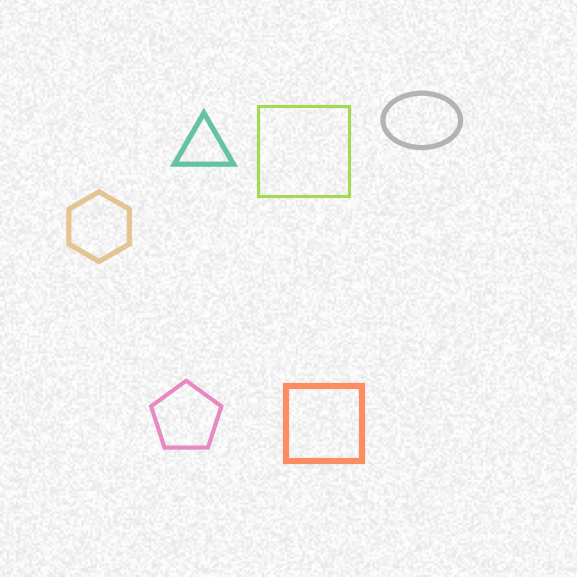[{"shape": "triangle", "thickness": 2.5, "radius": 0.3, "center": [0.353, 0.744]}, {"shape": "square", "thickness": 3, "radius": 0.33, "center": [0.561, 0.266]}, {"shape": "pentagon", "thickness": 2, "radius": 0.32, "center": [0.323, 0.276]}, {"shape": "square", "thickness": 1.5, "radius": 0.39, "center": [0.526, 0.737]}, {"shape": "hexagon", "thickness": 2.5, "radius": 0.3, "center": [0.172, 0.607]}, {"shape": "oval", "thickness": 2.5, "radius": 0.34, "center": [0.73, 0.791]}]